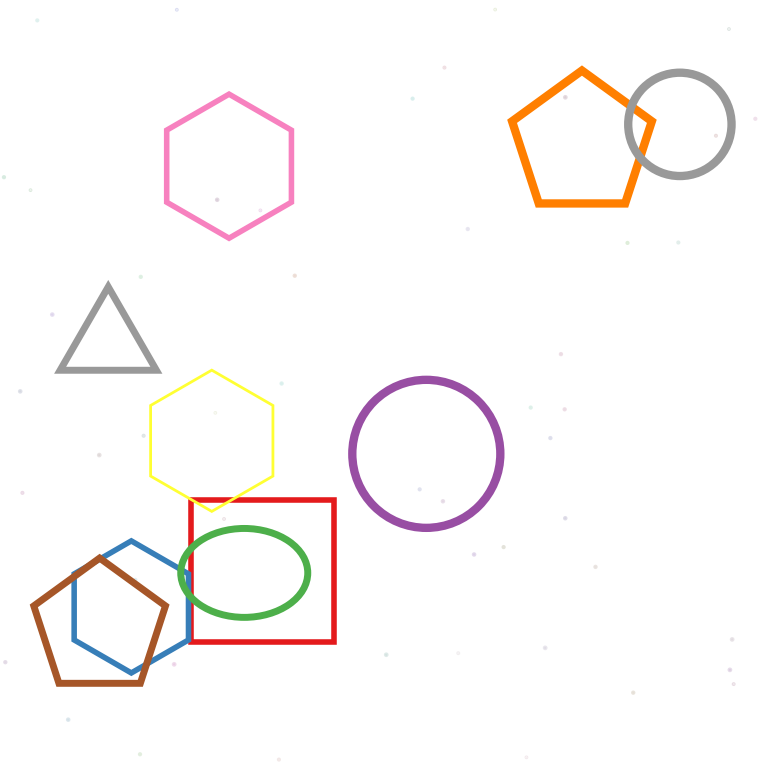[{"shape": "square", "thickness": 2, "radius": 0.46, "center": [0.341, 0.259]}, {"shape": "hexagon", "thickness": 2, "radius": 0.43, "center": [0.171, 0.212]}, {"shape": "oval", "thickness": 2.5, "radius": 0.41, "center": [0.317, 0.256]}, {"shape": "circle", "thickness": 3, "radius": 0.48, "center": [0.554, 0.411]}, {"shape": "pentagon", "thickness": 3, "radius": 0.48, "center": [0.756, 0.813]}, {"shape": "hexagon", "thickness": 1, "radius": 0.46, "center": [0.275, 0.428]}, {"shape": "pentagon", "thickness": 2.5, "radius": 0.45, "center": [0.129, 0.185]}, {"shape": "hexagon", "thickness": 2, "radius": 0.47, "center": [0.297, 0.784]}, {"shape": "circle", "thickness": 3, "radius": 0.34, "center": [0.883, 0.838]}, {"shape": "triangle", "thickness": 2.5, "radius": 0.36, "center": [0.141, 0.555]}]